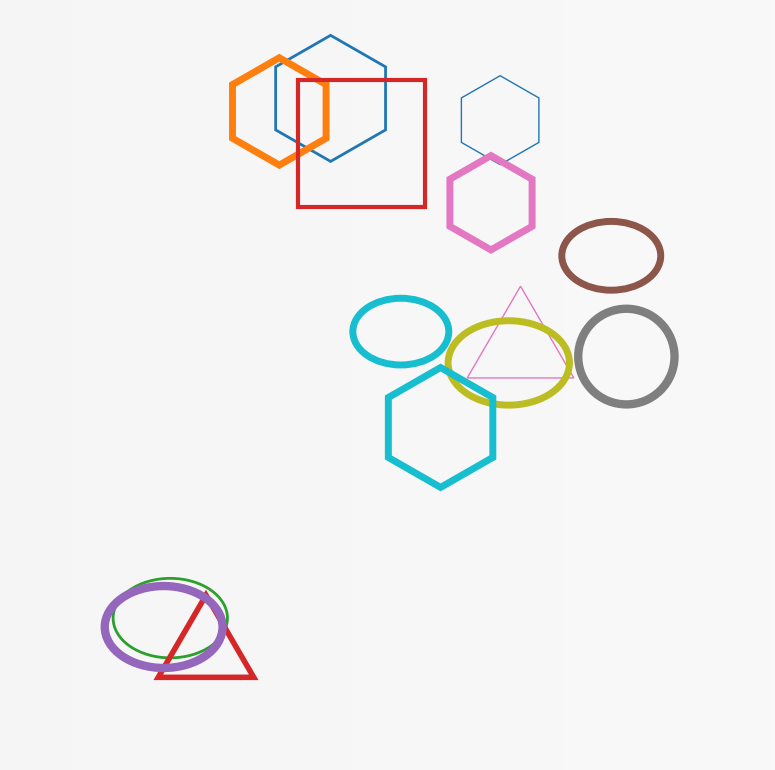[{"shape": "hexagon", "thickness": 0.5, "radius": 0.29, "center": [0.645, 0.844]}, {"shape": "hexagon", "thickness": 1, "radius": 0.41, "center": [0.427, 0.872]}, {"shape": "hexagon", "thickness": 2.5, "radius": 0.35, "center": [0.36, 0.855]}, {"shape": "oval", "thickness": 1, "radius": 0.37, "center": [0.22, 0.197]}, {"shape": "triangle", "thickness": 2, "radius": 0.36, "center": [0.266, 0.156]}, {"shape": "square", "thickness": 1.5, "radius": 0.41, "center": [0.467, 0.814]}, {"shape": "oval", "thickness": 3, "radius": 0.38, "center": [0.211, 0.186]}, {"shape": "oval", "thickness": 2.5, "radius": 0.32, "center": [0.789, 0.668]}, {"shape": "triangle", "thickness": 0.5, "radius": 0.4, "center": [0.672, 0.549]}, {"shape": "hexagon", "thickness": 2.5, "radius": 0.31, "center": [0.634, 0.737]}, {"shape": "circle", "thickness": 3, "radius": 0.31, "center": [0.808, 0.537]}, {"shape": "oval", "thickness": 2.5, "radius": 0.39, "center": [0.656, 0.529]}, {"shape": "oval", "thickness": 2.5, "radius": 0.31, "center": [0.517, 0.569]}, {"shape": "hexagon", "thickness": 2.5, "radius": 0.39, "center": [0.568, 0.445]}]